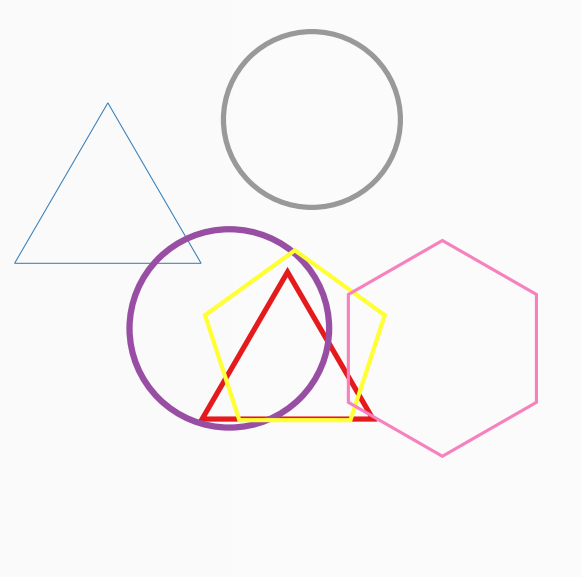[{"shape": "triangle", "thickness": 2.5, "radius": 0.85, "center": [0.495, 0.358]}, {"shape": "triangle", "thickness": 0.5, "radius": 0.93, "center": [0.186, 0.636]}, {"shape": "circle", "thickness": 3, "radius": 0.86, "center": [0.395, 0.43]}, {"shape": "pentagon", "thickness": 2, "radius": 0.81, "center": [0.507, 0.403]}, {"shape": "hexagon", "thickness": 1.5, "radius": 0.93, "center": [0.761, 0.396]}, {"shape": "circle", "thickness": 2.5, "radius": 0.76, "center": [0.537, 0.792]}]